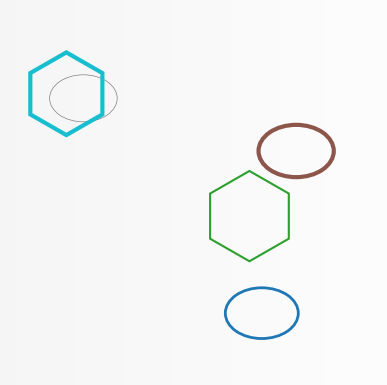[{"shape": "oval", "thickness": 2, "radius": 0.47, "center": [0.676, 0.187]}, {"shape": "hexagon", "thickness": 1.5, "radius": 0.59, "center": [0.644, 0.439]}, {"shape": "oval", "thickness": 3, "radius": 0.49, "center": [0.764, 0.608]}, {"shape": "oval", "thickness": 0.5, "radius": 0.44, "center": [0.215, 0.745]}, {"shape": "hexagon", "thickness": 3, "radius": 0.54, "center": [0.171, 0.757]}]